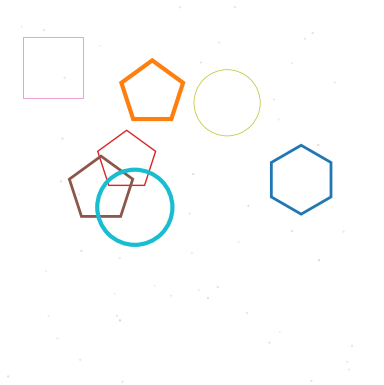[{"shape": "hexagon", "thickness": 2, "radius": 0.45, "center": [0.782, 0.533]}, {"shape": "pentagon", "thickness": 3, "radius": 0.42, "center": [0.395, 0.759]}, {"shape": "pentagon", "thickness": 1, "radius": 0.4, "center": [0.329, 0.583]}, {"shape": "pentagon", "thickness": 2, "radius": 0.43, "center": [0.262, 0.508]}, {"shape": "square", "thickness": 0.5, "radius": 0.39, "center": [0.138, 0.825]}, {"shape": "circle", "thickness": 0.5, "radius": 0.43, "center": [0.59, 0.733]}, {"shape": "circle", "thickness": 3, "radius": 0.49, "center": [0.35, 0.462]}]